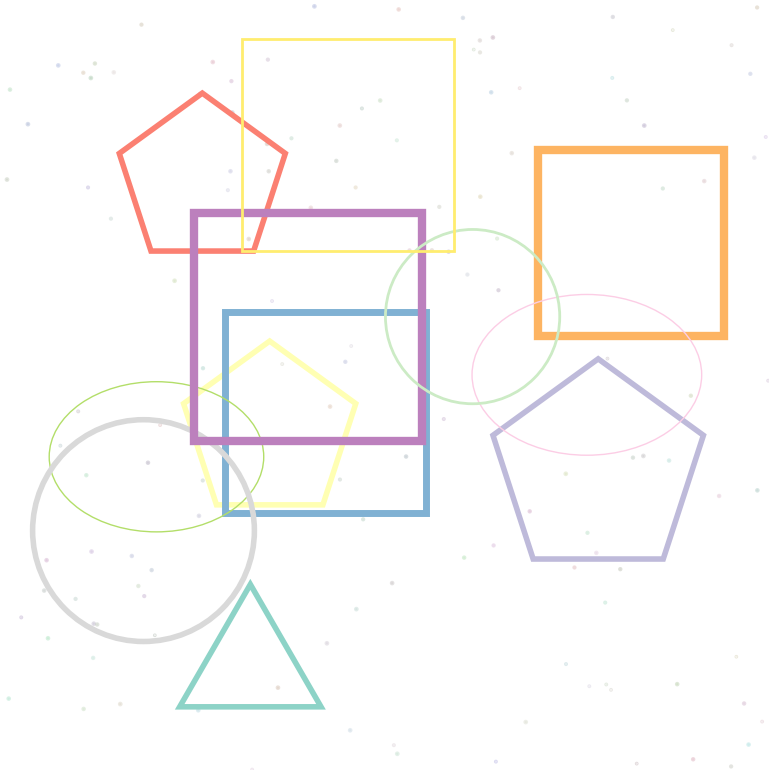[{"shape": "triangle", "thickness": 2, "radius": 0.53, "center": [0.325, 0.135]}, {"shape": "pentagon", "thickness": 2, "radius": 0.59, "center": [0.35, 0.439]}, {"shape": "pentagon", "thickness": 2, "radius": 0.72, "center": [0.777, 0.39]}, {"shape": "pentagon", "thickness": 2, "radius": 0.57, "center": [0.263, 0.766]}, {"shape": "square", "thickness": 2.5, "radius": 0.65, "center": [0.422, 0.464]}, {"shape": "square", "thickness": 3, "radius": 0.6, "center": [0.819, 0.684]}, {"shape": "oval", "thickness": 0.5, "radius": 0.7, "center": [0.203, 0.407]}, {"shape": "oval", "thickness": 0.5, "radius": 0.75, "center": [0.762, 0.513]}, {"shape": "circle", "thickness": 2, "radius": 0.72, "center": [0.186, 0.311]}, {"shape": "square", "thickness": 3, "radius": 0.74, "center": [0.4, 0.575]}, {"shape": "circle", "thickness": 1, "radius": 0.57, "center": [0.614, 0.589]}, {"shape": "square", "thickness": 1, "radius": 0.69, "center": [0.452, 0.812]}]